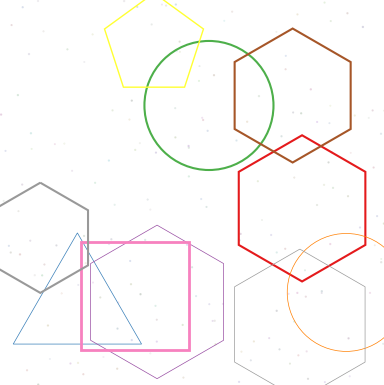[{"shape": "hexagon", "thickness": 1.5, "radius": 0.95, "center": [0.785, 0.459]}, {"shape": "triangle", "thickness": 0.5, "radius": 0.96, "center": [0.201, 0.203]}, {"shape": "circle", "thickness": 1.5, "radius": 0.84, "center": [0.543, 0.726]}, {"shape": "hexagon", "thickness": 0.5, "radius": 1.0, "center": [0.408, 0.216]}, {"shape": "circle", "thickness": 0.5, "radius": 0.77, "center": [0.899, 0.24]}, {"shape": "pentagon", "thickness": 1, "radius": 0.68, "center": [0.4, 0.883]}, {"shape": "hexagon", "thickness": 1.5, "radius": 0.87, "center": [0.76, 0.752]}, {"shape": "square", "thickness": 2, "radius": 0.71, "center": [0.351, 0.231]}, {"shape": "hexagon", "thickness": 1.5, "radius": 0.72, "center": [0.105, 0.382]}, {"shape": "hexagon", "thickness": 0.5, "radius": 0.98, "center": [0.779, 0.157]}]